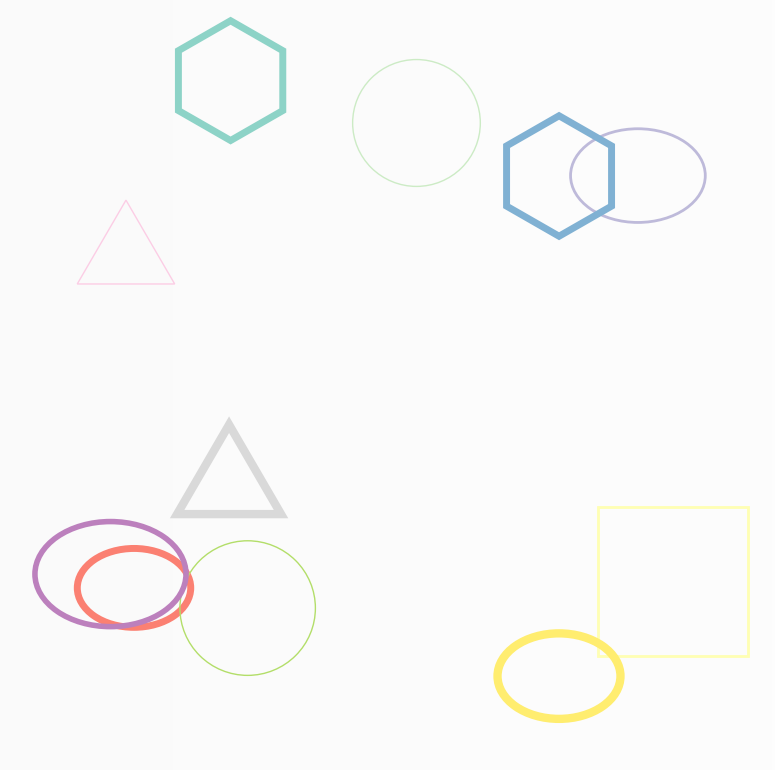[{"shape": "hexagon", "thickness": 2.5, "radius": 0.39, "center": [0.298, 0.895]}, {"shape": "square", "thickness": 1, "radius": 0.48, "center": [0.868, 0.245]}, {"shape": "oval", "thickness": 1, "radius": 0.43, "center": [0.823, 0.772]}, {"shape": "oval", "thickness": 2.5, "radius": 0.37, "center": [0.173, 0.236]}, {"shape": "hexagon", "thickness": 2.5, "radius": 0.39, "center": [0.721, 0.771]}, {"shape": "circle", "thickness": 0.5, "radius": 0.44, "center": [0.32, 0.21]}, {"shape": "triangle", "thickness": 0.5, "radius": 0.36, "center": [0.163, 0.667]}, {"shape": "triangle", "thickness": 3, "radius": 0.39, "center": [0.296, 0.371]}, {"shape": "oval", "thickness": 2, "radius": 0.49, "center": [0.143, 0.254]}, {"shape": "circle", "thickness": 0.5, "radius": 0.41, "center": [0.537, 0.84]}, {"shape": "oval", "thickness": 3, "radius": 0.4, "center": [0.721, 0.122]}]